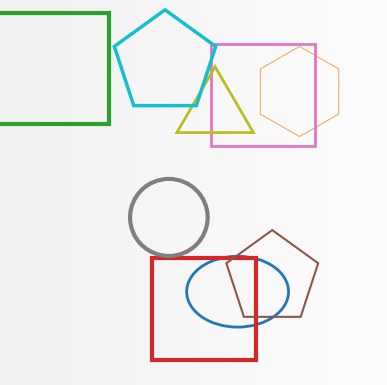[{"shape": "oval", "thickness": 2, "radius": 0.66, "center": [0.613, 0.242]}, {"shape": "hexagon", "thickness": 0.5, "radius": 0.59, "center": [0.773, 0.762]}, {"shape": "square", "thickness": 3, "radius": 0.72, "center": [0.136, 0.823]}, {"shape": "square", "thickness": 3, "radius": 0.67, "center": [0.526, 0.197]}, {"shape": "pentagon", "thickness": 1.5, "radius": 0.62, "center": [0.703, 0.278]}, {"shape": "square", "thickness": 2, "radius": 0.67, "center": [0.679, 0.753]}, {"shape": "circle", "thickness": 3, "radius": 0.5, "center": [0.436, 0.435]}, {"shape": "triangle", "thickness": 2, "radius": 0.57, "center": [0.555, 0.713]}, {"shape": "pentagon", "thickness": 2.5, "radius": 0.69, "center": [0.426, 0.837]}]